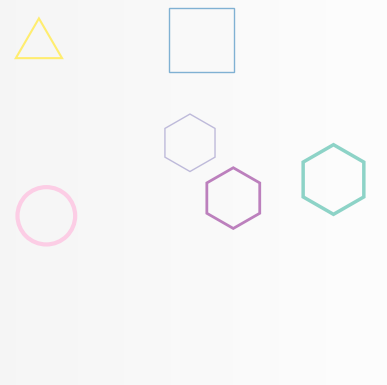[{"shape": "hexagon", "thickness": 2.5, "radius": 0.45, "center": [0.861, 0.534]}, {"shape": "hexagon", "thickness": 1, "radius": 0.37, "center": [0.49, 0.629]}, {"shape": "square", "thickness": 1, "radius": 0.42, "center": [0.521, 0.895]}, {"shape": "circle", "thickness": 3, "radius": 0.37, "center": [0.12, 0.439]}, {"shape": "hexagon", "thickness": 2, "radius": 0.39, "center": [0.602, 0.485]}, {"shape": "triangle", "thickness": 1.5, "radius": 0.34, "center": [0.1, 0.883]}]